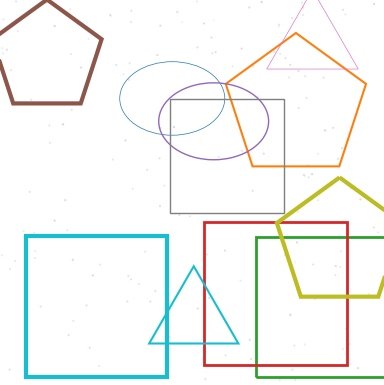[{"shape": "oval", "thickness": 0.5, "radius": 0.68, "center": [0.447, 0.744]}, {"shape": "pentagon", "thickness": 1.5, "radius": 0.96, "center": [0.769, 0.723]}, {"shape": "square", "thickness": 2, "radius": 0.91, "center": [0.847, 0.203]}, {"shape": "square", "thickness": 2, "radius": 0.93, "center": [0.716, 0.238]}, {"shape": "oval", "thickness": 1, "radius": 0.71, "center": [0.555, 0.685]}, {"shape": "pentagon", "thickness": 3, "radius": 0.75, "center": [0.122, 0.852]}, {"shape": "triangle", "thickness": 0.5, "radius": 0.69, "center": [0.812, 0.889]}, {"shape": "square", "thickness": 1, "radius": 0.74, "center": [0.589, 0.594]}, {"shape": "pentagon", "thickness": 3, "radius": 0.86, "center": [0.882, 0.368]}, {"shape": "triangle", "thickness": 1.5, "radius": 0.67, "center": [0.503, 0.175]}, {"shape": "square", "thickness": 3, "radius": 0.91, "center": [0.25, 0.203]}]